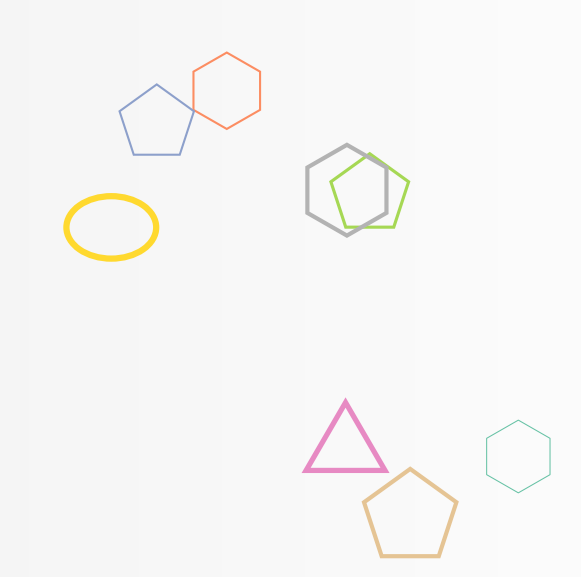[{"shape": "hexagon", "thickness": 0.5, "radius": 0.31, "center": [0.892, 0.209]}, {"shape": "hexagon", "thickness": 1, "radius": 0.33, "center": [0.39, 0.842]}, {"shape": "pentagon", "thickness": 1, "radius": 0.34, "center": [0.27, 0.786]}, {"shape": "triangle", "thickness": 2.5, "radius": 0.39, "center": [0.595, 0.224]}, {"shape": "pentagon", "thickness": 1.5, "radius": 0.35, "center": [0.636, 0.663]}, {"shape": "oval", "thickness": 3, "radius": 0.39, "center": [0.191, 0.605]}, {"shape": "pentagon", "thickness": 2, "radius": 0.42, "center": [0.706, 0.104]}, {"shape": "hexagon", "thickness": 2, "radius": 0.39, "center": [0.597, 0.67]}]